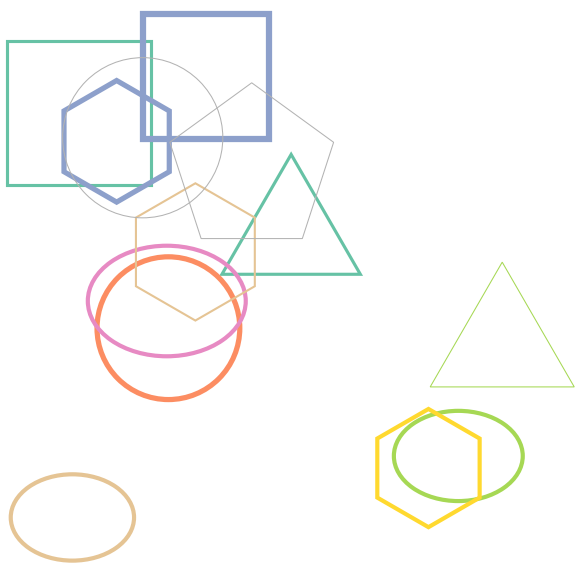[{"shape": "triangle", "thickness": 1.5, "radius": 0.69, "center": [0.504, 0.593]}, {"shape": "square", "thickness": 1.5, "radius": 0.62, "center": [0.137, 0.804]}, {"shape": "circle", "thickness": 2.5, "radius": 0.62, "center": [0.292, 0.431]}, {"shape": "hexagon", "thickness": 2.5, "radius": 0.53, "center": [0.202, 0.754]}, {"shape": "square", "thickness": 3, "radius": 0.54, "center": [0.357, 0.867]}, {"shape": "oval", "thickness": 2, "radius": 0.68, "center": [0.289, 0.478]}, {"shape": "triangle", "thickness": 0.5, "radius": 0.72, "center": [0.87, 0.401]}, {"shape": "oval", "thickness": 2, "radius": 0.56, "center": [0.794, 0.21]}, {"shape": "hexagon", "thickness": 2, "radius": 0.51, "center": [0.742, 0.189]}, {"shape": "hexagon", "thickness": 1, "radius": 0.59, "center": [0.338, 0.563]}, {"shape": "oval", "thickness": 2, "radius": 0.53, "center": [0.125, 0.103]}, {"shape": "circle", "thickness": 0.5, "radius": 0.69, "center": [0.247, 0.761]}, {"shape": "pentagon", "thickness": 0.5, "radius": 0.75, "center": [0.436, 0.707]}]